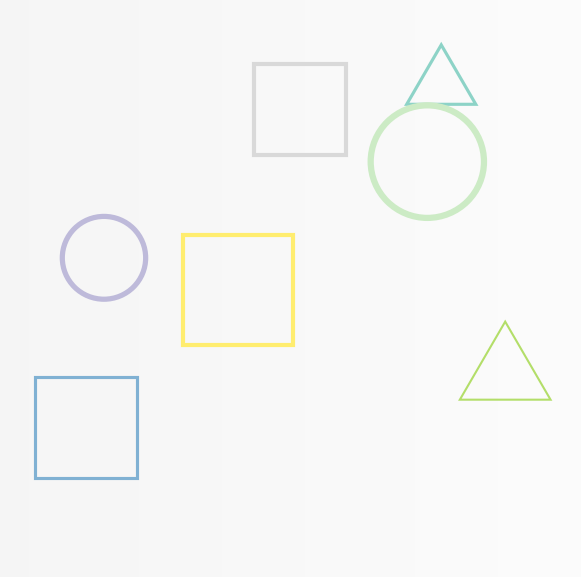[{"shape": "triangle", "thickness": 1.5, "radius": 0.34, "center": [0.759, 0.853]}, {"shape": "circle", "thickness": 2.5, "radius": 0.36, "center": [0.179, 0.553]}, {"shape": "square", "thickness": 1.5, "radius": 0.44, "center": [0.148, 0.259]}, {"shape": "triangle", "thickness": 1, "radius": 0.45, "center": [0.869, 0.352]}, {"shape": "square", "thickness": 2, "radius": 0.4, "center": [0.516, 0.809]}, {"shape": "circle", "thickness": 3, "radius": 0.49, "center": [0.735, 0.719]}, {"shape": "square", "thickness": 2, "radius": 0.48, "center": [0.41, 0.497]}]